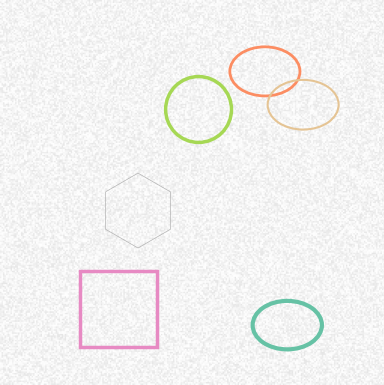[{"shape": "oval", "thickness": 3, "radius": 0.45, "center": [0.746, 0.156]}, {"shape": "oval", "thickness": 2, "radius": 0.46, "center": [0.688, 0.815]}, {"shape": "square", "thickness": 2.5, "radius": 0.5, "center": [0.308, 0.198]}, {"shape": "circle", "thickness": 2.5, "radius": 0.43, "center": [0.516, 0.716]}, {"shape": "oval", "thickness": 1.5, "radius": 0.46, "center": [0.787, 0.728]}, {"shape": "hexagon", "thickness": 0.5, "radius": 0.49, "center": [0.358, 0.453]}]